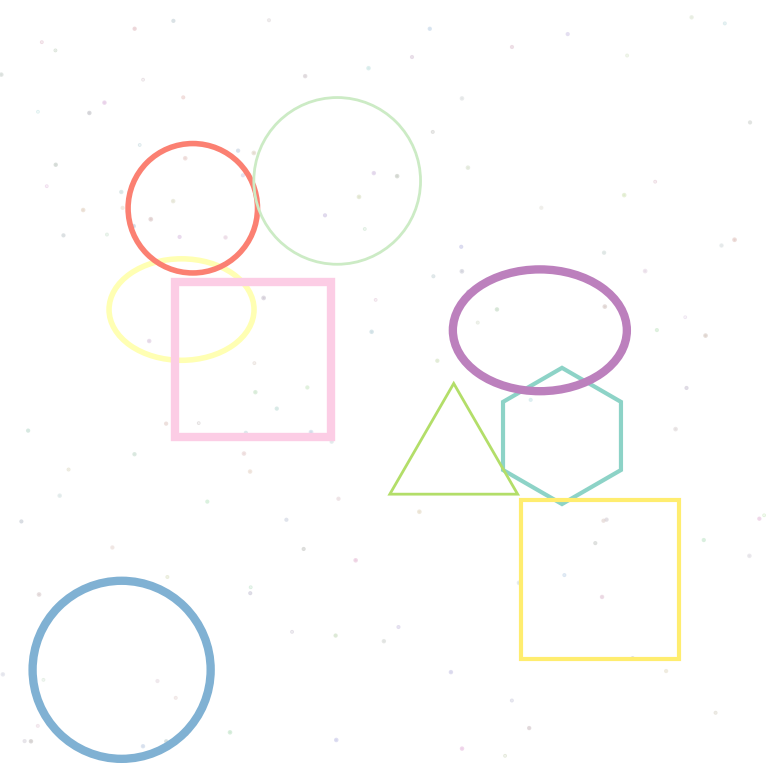[{"shape": "hexagon", "thickness": 1.5, "radius": 0.44, "center": [0.73, 0.434]}, {"shape": "oval", "thickness": 2, "radius": 0.47, "center": [0.236, 0.598]}, {"shape": "circle", "thickness": 2, "radius": 0.42, "center": [0.25, 0.73]}, {"shape": "circle", "thickness": 3, "radius": 0.58, "center": [0.158, 0.13]}, {"shape": "triangle", "thickness": 1, "radius": 0.48, "center": [0.589, 0.406]}, {"shape": "square", "thickness": 3, "radius": 0.51, "center": [0.328, 0.533]}, {"shape": "oval", "thickness": 3, "radius": 0.56, "center": [0.701, 0.571]}, {"shape": "circle", "thickness": 1, "radius": 0.54, "center": [0.438, 0.765]}, {"shape": "square", "thickness": 1.5, "radius": 0.51, "center": [0.779, 0.247]}]